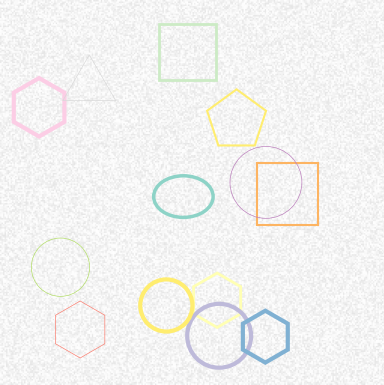[{"shape": "oval", "thickness": 2.5, "radius": 0.39, "center": [0.476, 0.489]}, {"shape": "hexagon", "thickness": 2, "radius": 0.35, "center": [0.564, 0.22]}, {"shape": "circle", "thickness": 3, "radius": 0.41, "center": [0.569, 0.128]}, {"shape": "hexagon", "thickness": 0.5, "radius": 0.37, "center": [0.208, 0.144]}, {"shape": "hexagon", "thickness": 3, "radius": 0.34, "center": [0.689, 0.126]}, {"shape": "square", "thickness": 1.5, "radius": 0.4, "center": [0.747, 0.497]}, {"shape": "circle", "thickness": 0.5, "radius": 0.38, "center": [0.157, 0.306]}, {"shape": "hexagon", "thickness": 3, "radius": 0.38, "center": [0.102, 0.721]}, {"shape": "triangle", "thickness": 0.5, "radius": 0.4, "center": [0.232, 0.778]}, {"shape": "circle", "thickness": 0.5, "radius": 0.47, "center": [0.691, 0.526]}, {"shape": "square", "thickness": 2, "radius": 0.37, "center": [0.487, 0.866]}, {"shape": "pentagon", "thickness": 1.5, "radius": 0.4, "center": [0.614, 0.687]}, {"shape": "circle", "thickness": 3, "radius": 0.34, "center": [0.432, 0.207]}]